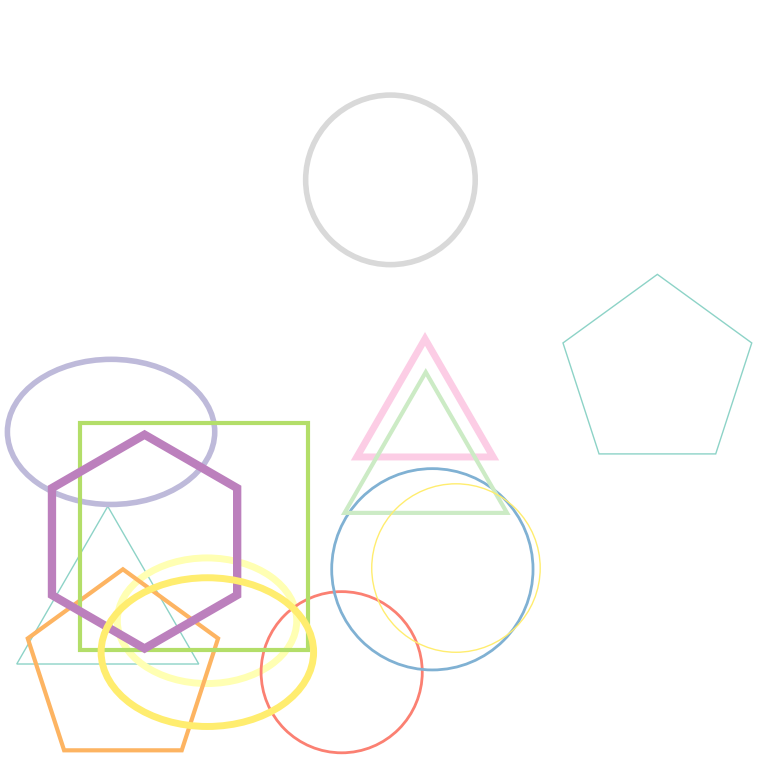[{"shape": "pentagon", "thickness": 0.5, "radius": 0.64, "center": [0.854, 0.515]}, {"shape": "triangle", "thickness": 0.5, "radius": 0.68, "center": [0.14, 0.206]}, {"shape": "oval", "thickness": 2.5, "radius": 0.58, "center": [0.269, 0.194]}, {"shape": "oval", "thickness": 2, "radius": 0.67, "center": [0.144, 0.439]}, {"shape": "circle", "thickness": 1, "radius": 0.52, "center": [0.444, 0.127]}, {"shape": "circle", "thickness": 1, "radius": 0.65, "center": [0.562, 0.261]}, {"shape": "pentagon", "thickness": 1.5, "radius": 0.65, "center": [0.16, 0.131]}, {"shape": "square", "thickness": 1.5, "radius": 0.74, "center": [0.252, 0.303]}, {"shape": "triangle", "thickness": 2.5, "radius": 0.51, "center": [0.552, 0.458]}, {"shape": "circle", "thickness": 2, "radius": 0.55, "center": [0.507, 0.766]}, {"shape": "hexagon", "thickness": 3, "radius": 0.69, "center": [0.188, 0.297]}, {"shape": "triangle", "thickness": 1.5, "radius": 0.61, "center": [0.553, 0.395]}, {"shape": "oval", "thickness": 2.5, "radius": 0.69, "center": [0.269, 0.153]}, {"shape": "circle", "thickness": 0.5, "radius": 0.55, "center": [0.592, 0.262]}]